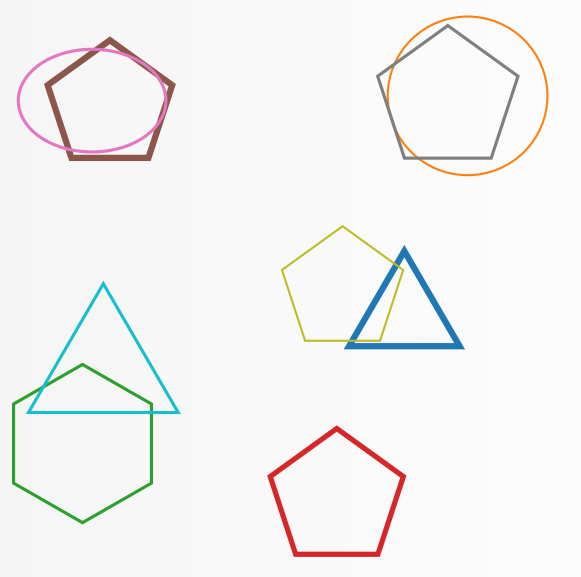[{"shape": "triangle", "thickness": 3, "radius": 0.55, "center": [0.696, 0.455]}, {"shape": "circle", "thickness": 1, "radius": 0.69, "center": [0.804, 0.833]}, {"shape": "hexagon", "thickness": 1.5, "radius": 0.68, "center": [0.142, 0.231]}, {"shape": "pentagon", "thickness": 2.5, "radius": 0.6, "center": [0.579, 0.137]}, {"shape": "pentagon", "thickness": 3, "radius": 0.56, "center": [0.189, 0.817]}, {"shape": "oval", "thickness": 1.5, "radius": 0.64, "center": [0.158, 0.825]}, {"shape": "pentagon", "thickness": 1.5, "radius": 0.63, "center": [0.77, 0.828]}, {"shape": "pentagon", "thickness": 1, "radius": 0.55, "center": [0.589, 0.498]}, {"shape": "triangle", "thickness": 1.5, "radius": 0.74, "center": [0.178, 0.359]}]